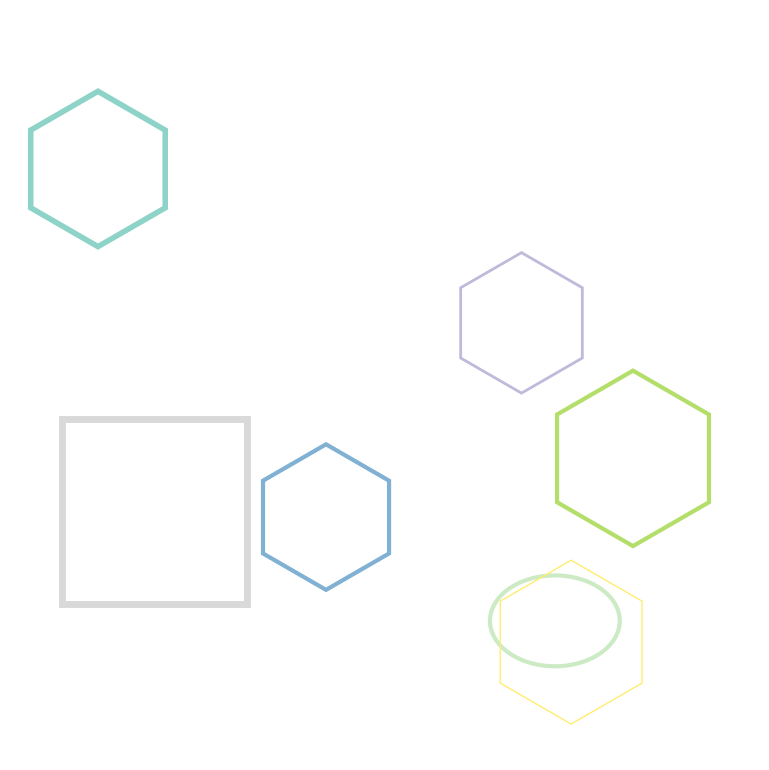[{"shape": "hexagon", "thickness": 2, "radius": 0.5, "center": [0.127, 0.781]}, {"shape": "hexagon", "thickness": 1, "radius": 0.46, "center": [0.677, 0.581]}, {"shape": "hexagon", "thickness": 1.5, "radius": 0.47, "center": [0.423, 0.328]}, {"shape": "hexagon", "thickness": 1.5, "radius": 0.57, "center": [0.822, 0.405]}, {"shape": "square", "thickness": 2.5, "radius": 0.6, "center": [0.201, 0.336]}, {"shape": "oval", "thickness": 1.5, "radius": 0.42, "center": [0.721, 0.194]}, {"shape": "hexagon", "thickness": 0.5, "radius": 0.53, "center": [0.742, 0.166]}]